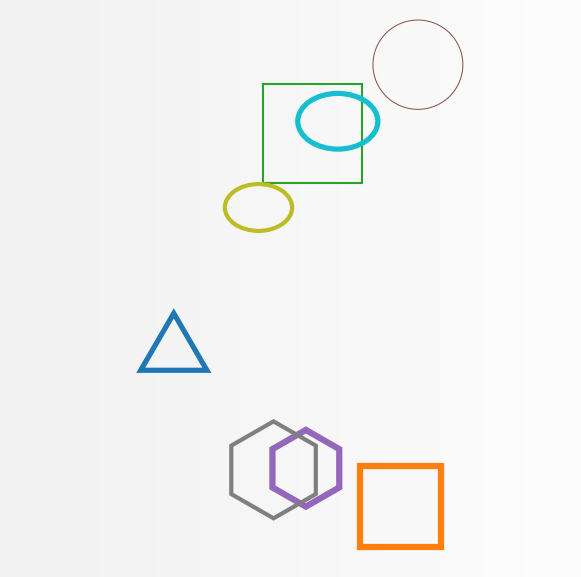[{"shape": "triangle", "thickness": 2.5, "radius": 0.33, "center": [0.299, 0.391]}, {"shape": "square", "thickness": 3, "radius": 0.35, "center": [0.689, 0.123]}, {"shape": "square", "thickness": 1, "radius": 0.43, "center": [0.538, 0.768]}, {"shape": "hexagon", "thickness": 3, "radius": 0.33, "center": [0.526, 0.188]}, {"shape": "circle", "thickness": 0.5, "radius": 0.39, "center": [0.719, 0.887]}, {"shape": "hexagon", "thickness": 2, "radius": 0.42, "center": [0.471, 0.186]}, {"shape": "oval", "thickness": 2, "radius": 0.29, "center": [0.445, 0.64]}, {"shape": "oval", "thickness": 2.5, "radius": 0.34, "center": [0.581, 0.789]}]